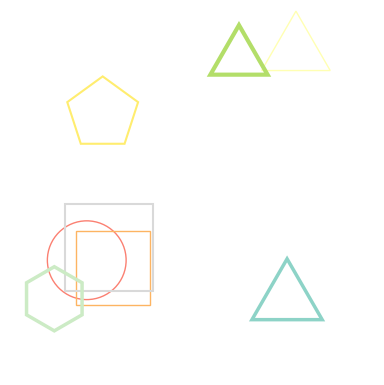[{"shape": "triangle", "thickness": 2.5, "radius": 0.53, "center": [0.746, 0.222]}, {"shape": "triangle", "thickness": 1, "radius": 0.51, "center": [0.769, 0.868]}, {"shape": "circle", "thickness": 1, "radius": 0.51, "center": [0.225, 0.324]}, {"shape": "square", "thickness": 1, "radius": 0.48, "center": [0.294, 0.303]}, {"shape": "triangle", "thickness": 3, "radius": 0.43, "center": [0.621, 0.849]}, {"shape": "square", "thickness": 1.5, "radius": 0.57, "center": [0.283, 0.357]}, {"shape": "hexagon", "thickness": 2.5, "radius": 0.42, "center": [0.141, 0.224]}, {"shape": "pentagon", "thickness": 1.5, "radius": 0.48, "center": [0.267, 0.705]}]